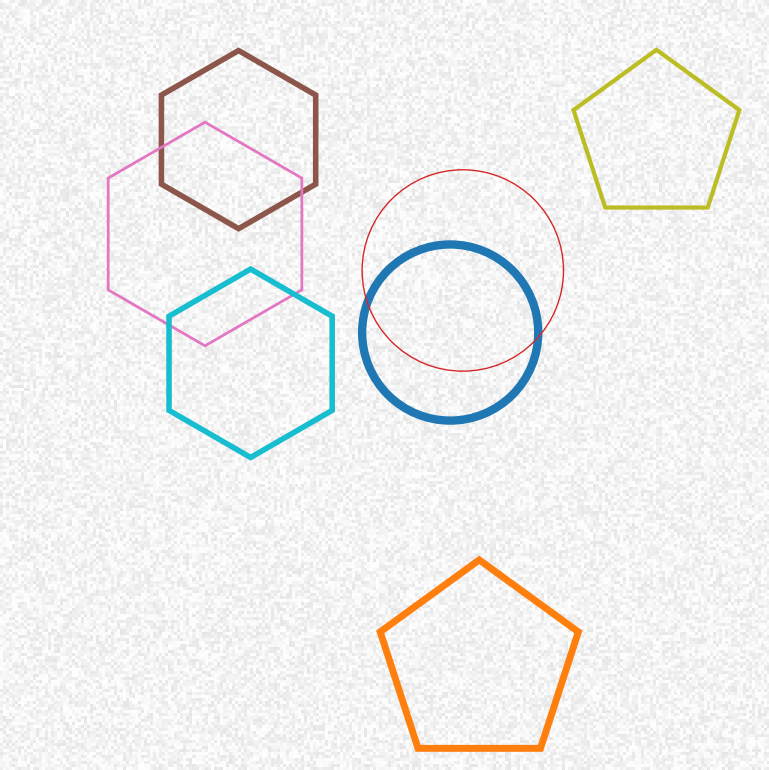[{"shape": "circle", "thickness": 3, "radius": 0.57, "center": [0.585, 0.568]}, {"shape": "pentagon", "thickness": 2.5, "radius": 0.68, "center": [0.622, 0.138]}, {"shape": "circle", "thickness": 0.5, "radius": 0.65, "center": [0.601, 0.649]}, {"shape": "hexagon", "thickness": 2, "radius": 0.58, "center": [0.31, 0.819]}, {"shape": "hexagon", "thickness": 1, "radius": 0.73, "center": [0.266, 0.696]}, {"shape": "pentagon", "thickness": 1.5, "radius": 0.57, "center": [0.853, 0.822]}, {"shape": "hexagon", "thickness": 2, "radius": 0.61, "center": [0.325, 0.528]}]